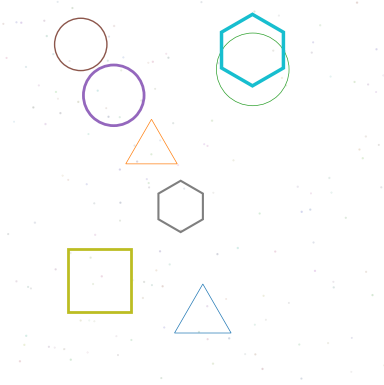[{"shape": "triangle", "thickness": 0.5, "radius": 0.42, "center": [0.527, 0.177]}, {"shape": "triangle", "thickness": 0.5, "radius": 0.39, "center": [0.393, 0.613]}, {"shape": "circle", "thickness": 0.5, "radius": 0.47, "center": [0.656, 0.82]}, {"shape": "circle", "thickness": 2, "radius": 0.39, "center": [0.295, 0.752]}, {"shape": "circle", "thickness": 1, "radius": 0.34, "center": [0.21, 0.885]}, {"shape": "hexagon", "thickness": 1.5, "radius": 0.33, "center": [0.469, 0.464]}, {"shape": "square", "thickness": 2, "radius": 0.41, "center": [0.258, 0.272]}, {"shape": "hexagon", "thickness": 2.5, "radius": 0.46, "center": [0.656, 0.87]}]